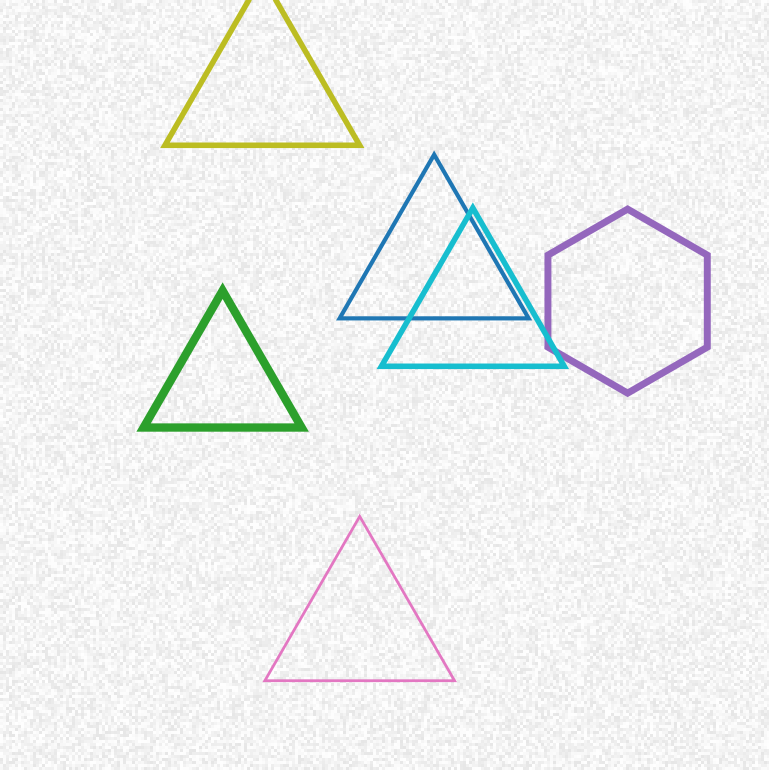[{"shape": "triangle", "thickness": 1.5, "radius": 0.71, "center": [0.564, 0.657]}, {"shape": "triangle", "thickness": 3, "radius": 0.59, "center": [0.289, 0.504]}, {"shape": "hexagon", "thickness": 2.5, "radius": 0.6, "center": [0.815, 0.609]}, {"shape": "triangle", "thickness": 1, "radius": 0.71, "center": [0.467, 0.187]}, {"shape": "triangle", "thickness": 2, "radius": 0.73, "center": [0.341, 0.884]}, {"shape": "triangle", "thickness": 2, "radius": 0.69, "center": [0.614, 0.593]}]